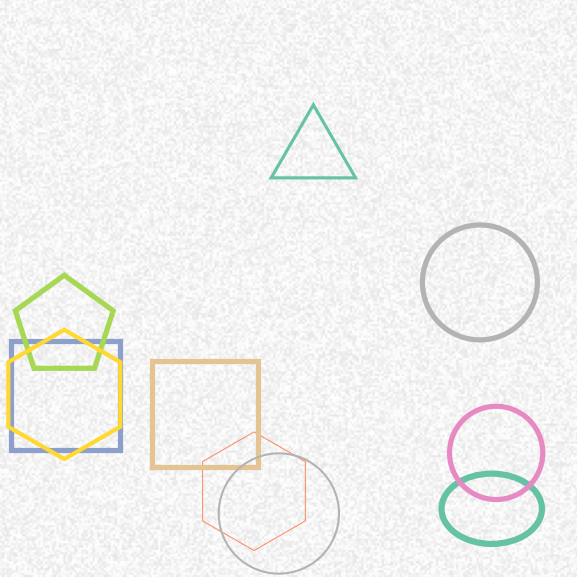[{"shape": "triangle", "thickness": 1.5, "radius": 0.42, "center": [0.543, 0.733]}, {"shape": "oval", "thickness": 3, "radius": 0.43, "center": [0.851, 0.118]}, {"shape": "hexagon", "thickness": 0.5, "radius": 0.51, "center": [0.44, 0.149]}, {"shape": "square", "thickness": 2.5, "radius": 0.47, "center": [0.113, 0.314]}, {"shape": "circle", "thickness": 2.5, "radius": 0.4, "center": [0.859, 0.215]}, {"shape": "pentagon", "thickness": 2.5, "radius": 0.45, "center": [0.111, 0.433]}, {"shape": "hexagon", "thickness": 2, "radius": 0.56, "center": [0.111, 0.316]}, {"shape": "square", "thickness": 2.5, "radius": 0.46, "center": [0.355, 0.282]}, {"shape": "circle", "thickness": 2.5, "radius": 0.5, "center": [0.831, 0.51]}, {"shape": "circle", "thickness": 1, "radius": 0.52, "center": [0.483, 0.11]}]